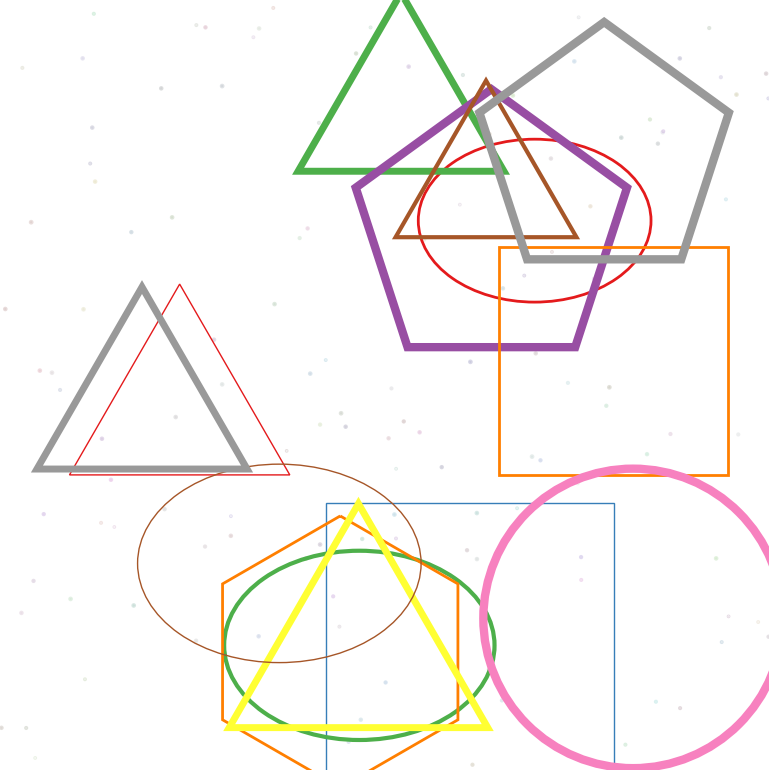[{"shape": "triangle", "thickness": 0.5, "radius": 0.83, "center": [0.233, 0.466]}, {"shape": "oval", "thickness": 1, "radius": 0.76, "center": [0.694, 0.713]}, {"shape": "square", "thickness": 0.5, "radius": 0.93, "center": [0.61, 0.161]}, {"shape": "oval", "thickness": 1.5, "radius": 0.88, "center": [0.467, 0.162]}, {"shape": "triangle", "thickness": 2.5, "radius": 0.77, "center": [0.521, 0.855]}, {"shape": "pentagon", "thickness": 3, "radius": 0.93, "center": [0.638, 0.699]}, {"shape": "square", "thickness": 1, "radius": 0.74, "center": [0.796, 0.531]}, {"shape": "hexagon", "thickness": 1, "radius": 0.88, "center": [0.442, 0.153]}, {"shape": "triangle", "thickness": 2.5, "radius": 0.97, "center": [0.466, 0.152]}, {"shape": "triangle", "thickness": 1.5, "radius": 0.68, "center": [0.631, 0.76]}, {"shape": "oval", "thickness": 0.5, "radius": 0.92, "center": [0.363, 0.268]}, {"shape": "circle", "thickness": 3, "radius": 0.97, "center": [0.822, 0.197]}, {"shape": "pentagon", "thickness": 3, "radius": 0.85, "center": [0.785, 0.801]}, {"shape": "triangle", "thickness": 2.5, "radius": 0.79, "center": [0.184, 0.47]}]